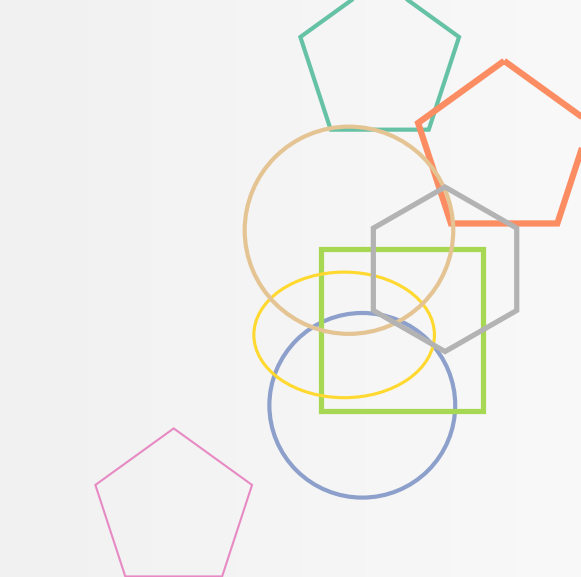[{"shape": "pentagon", "thickness": 2, "radius": 0.72, "center": [0.653, 0.891]}, {"shape": "pentagon", "thickness": 3, "radius": 0.78, "center": [0.867, 0.738]}, {"shape": "circle", "thickness": 2, "radius": 0.8, "center": [0.623, 0.297]}, {"shape": "pentagon", "thickness": 1, "radius": 0.71, "center": [0.299, 0.116]}, {"shape": "square", "thickness": 2.5, "radius": 0.7, "center": [0.692, 0.428]}, {"shape": "oval", "thickness": 1.5, "radius": 0.78, "center": [0.592, 0.419]}, {"shape": "circle", "thickness": 2, "radius": 0.9, "center": [0.6, 0.6]}, {"shape": "hexagon", "thickness": 2.5, "radius": 0.71, "center": [0.766, 0.533]}]